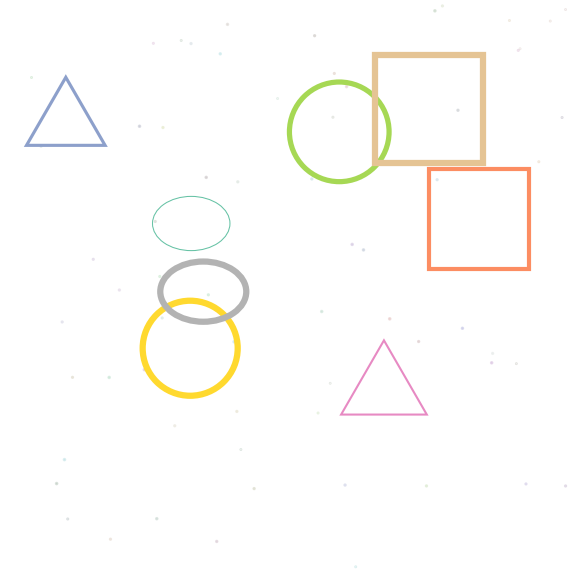[{"shape": "oval", "thickness": 0.5, "radius": 0.34, "center": [0.331, 0.612]}, {"shape": "square", "thickness": 2, "radius": 0.43, "center": [0.83, 0.619]}, {"shape": "triangle", "thickness": 1.5, "radius": 0.39, "center": [0.114, 0.787]}, {"shape": "triangle", "thickness": 1, "radius": 0.43, "center": [0.665, 0.324]}, {"shape": "circle", "thickness": 2.5, "radius": 0.43, "center": [0.587, 0.771]}, {"shape": "circle", "thickness": 3, "radius": 0.41, "center": [0.329, 0.396]}, {"shape": "square", "thickness": 3, "radius": 0.47, "center": [0.743, 0.81]}, {"shape": "oval", "thickness": 3, "radius": 0.37, "center": [0.352, 0.494]}]